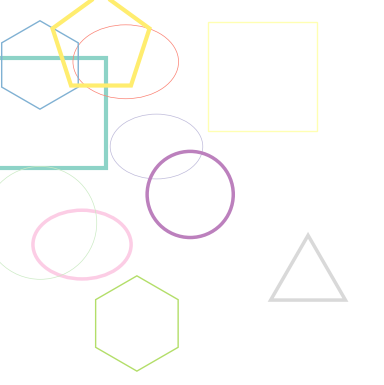[{"shape": "square", "thickness": 3, "radius": 0.72, "center": [0.131, 0.707]}, {"shape": "square", "thickness": 1, "radius": 0.71, "center": [0.681, 0.801]}, {"shape": "oval", "thickness": 0.5, "radius": 0.6, "center": [0.406, 0.619]}, {"shape": "oval", "thickness": 0.5, "radius": 0.69, "center": [0.327, 0.84]}, {"shape": "hexagon", "thickness": 1, "radius": 0.57, "center": [0.104, 0.831]}, {"shape": "hexagon", "thickness": 1, "radius": 0.62, "center": [0.356, 0.16]}, {"shape": "oval", "thickness": 2.5, "radius": 0.64, "center": [0.213, 0.365]}, {"shape": "triangle", "thickness": 2.5, "radius": 0.56, "center": [0.8, 0.277]}, {"shape": "circle", "thickness": 2.5, "radius": 0.56, "center": [0.494, 0.495]}, {"shape": "circle", "thickness": 0.5, "radius": 0.73, "center": [0.105, 0.421]}, {"shape": "pentagon", "thickness": 3, "radius": 0.66, "center": [0.262, 0.885]}]